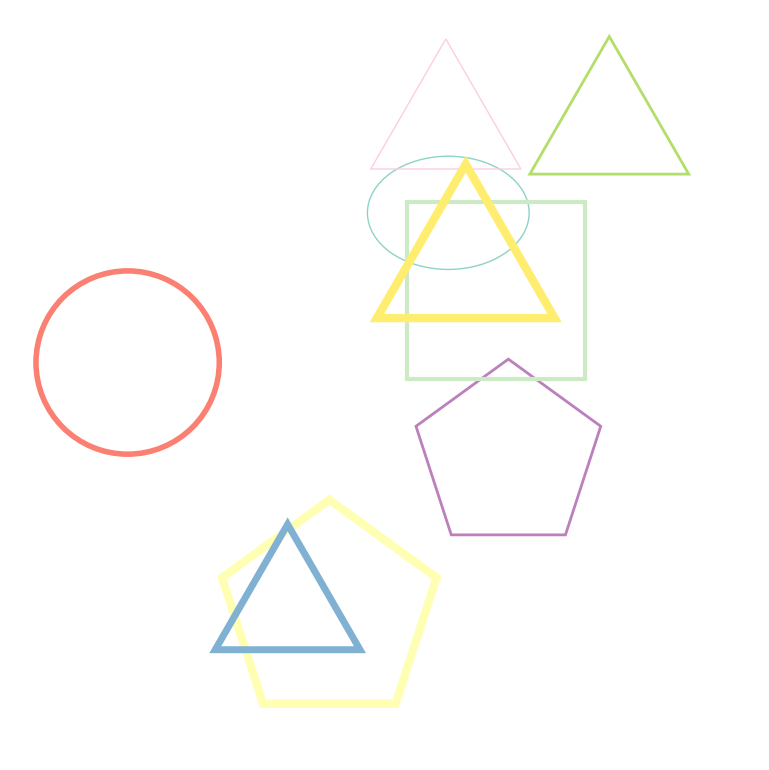[{"shape": "oval", "thickness": 0.5, "radius": 0.53, "center": [0.582, 0.724]}, {"shape": "pentagon", "thickness": 3, "radius": 0.73, "center": [0.428, 0.205]}, {"shape": "circle", "thickness": 2, "radius": 0.6, "center": [0.166, 0.529]}, {"shape": "triangle", "thickness": 2.5, "radius": 0.54, "center": [0.374, 0.21]}, {"shape": "triangle", "thickness": 1, "radius": 0.6, "center": [0.791, 0.833]}, {"shape": "triangle", "thickness": 0.5, "radius": 0.56, "center": [0.579, 0.837]}, {"shape": "pentagon", "thickness": 1, "radius": 0.63, "center": [0.66, 0.407]}, {"shape": "square", "thickness": 1.5, "radius": 0.58, "center": [0.644, 0.623]}, {"shape": "triangle", "thickness": 3, "radius": 0.67, "center": [0.605, 0.654]}]